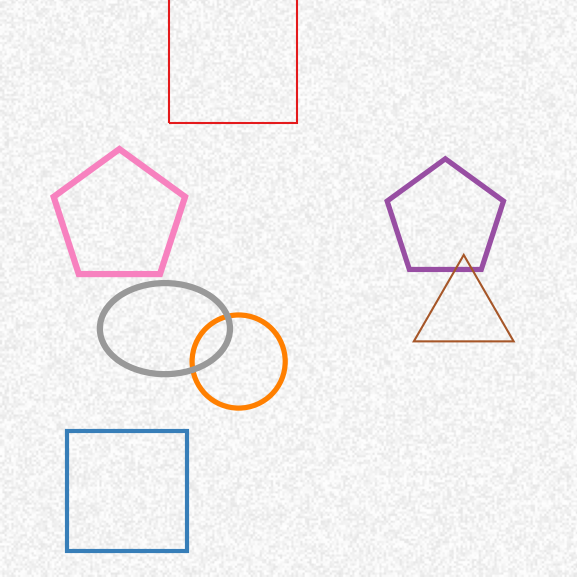[{"shape": "square", "thickness": 1, "radius": 0.55, "center": [0.403, 0.898]}, {"shape": "square", "thickness": 2, "radius": 0.52, "center": [0.22, 0.149]}, {"shape": "pentagon", "thickness": 2.5, "radius": 0.53, "center": [0.771, 0.618]}, {"shape": "circle", "thickness": 2.5, "radius": 0.4, "center": [0.413, 0.373]}, {"shape": "triangle", "thickness": 1, "radius": 0.5, "center": [0.803, 0.458]}, {"shape": "pentagon", "thickness": 3, "radius": 0.6, "center": [0.207, 0.621]}, {"shape": "oval", "thickness": 3, "radius": 0.56, "center": [0.286, 0.43]}]